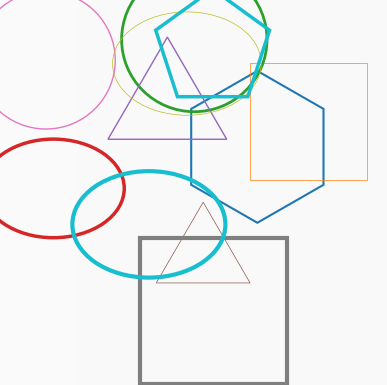[{"shape": "hexagon", "thickness": 1.5, "radius": 0.99, "center": [0.664, 0.619]}, {"shape": "square", "thickness": 0.5, "radius": 0.76, "center": [0.797, 0.685]}, {"shape": "circle", "thickness": 2, "radius": 0.94, "center": [0.501, 0.897]}, {"shape": "oval", "thickness": 2.5, "radius": 0.91, "center": [0.138, 0.511]}, {"shape": "triangle", "thickness": 1, "radius": 0.88, "center": [0.432, 0.727]}, {"shape": "triangle", "thickness": 0.5, "radius": 0.7, "center": [0.524, 0.335]}, {"shape": "circle", "thickness": 1, "radius": 0.89, "center": [0.119, 0.844]}, {"shape": "square", "thickness": 3, "radius": 0.95, "center": [0.552, 0.192]}, {"shape": "oval", "thickness": 0.5, "radius": 0.96, "center": [0.482, 0.835]}, {"shape": "pentagon", "thickness": 2.5, "radius": 0.77, "center": [0.549, 0.874]}, {"shape": "oval", "thickness": 3, "radius": 0.99, "center": [0.384, 0.417]}]